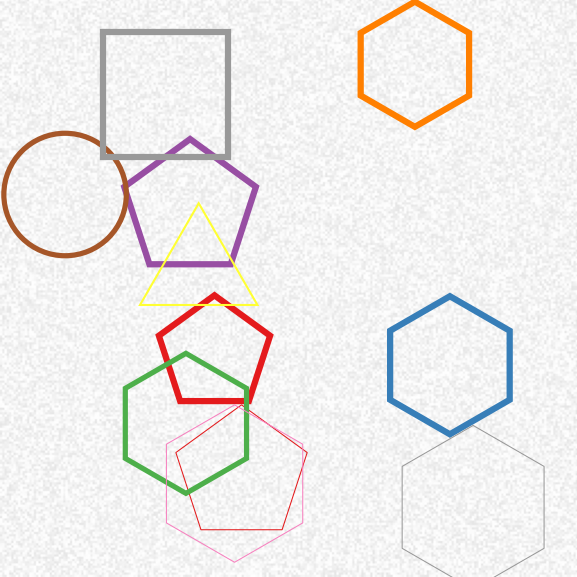[{"shape": "pentagon", "thickness": 0.5, "radius": 0.6, "center": [0.418, 0.179]}, {"shape": "pentagon", "thickness": 3, "radius": 0.51, "center": [0.371, 0.387]}, {"shape": "hexagon", "thickness": 3, "radius": 0.6, "center": [0.779, 0.367]}, {"shape": "hexagon", "thickness": 2.5, "radius": 0.61, "center": [0.322, 0.266]}, {"shape": "pentagon", "thickness": 3, "radius": 0.6, "center": [0.329, 0.638]}, {"shape": "hexagon", "thickness": 3, "radius": 0.54, "center": [0.718, 0.888]}, {"shape": "triangle", "thickness": 1, "radius": 0.59, "center": [0.344, 0.53]}, {"shape": "circle", "thickness": 2.5, "radius": 0.53, "center": [0.113, 0.662]}, {"shape": "hexagon", "thickness": 0.5, "radius": 0.68, "center": [0.406, 0.162]}, {"shape": "hexagon", "thickness": 0.5, "radius": 0.71, "center": [0.819, 0.121]}, {"shape": "square", "thickness": 3, "radius": 0.54, "center": [0.286, 0.835]}]